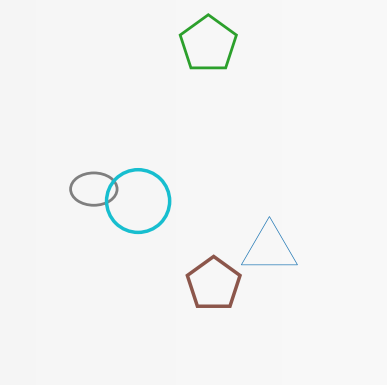[{"shape": "triangle", "thickness": 0.5, "radius": 0.42, "center": [0.695, 0.354]}, {"shape": "pentagon", "thickness": 2, "radius": 0.38, "center": [0.538, 0.885]}, {"shape": "pentagon", "thickness": 2.5, "radius": 0.36, "center": [0.551, 0.262]}, {"shape": "oval", "thickness": 2, "radius": 0.3, "center": [0.242, 0.509]}, {"shape": "circle", "thickness": 2.5, "radius": 0.41, "center": [0.356, 0.478]}]